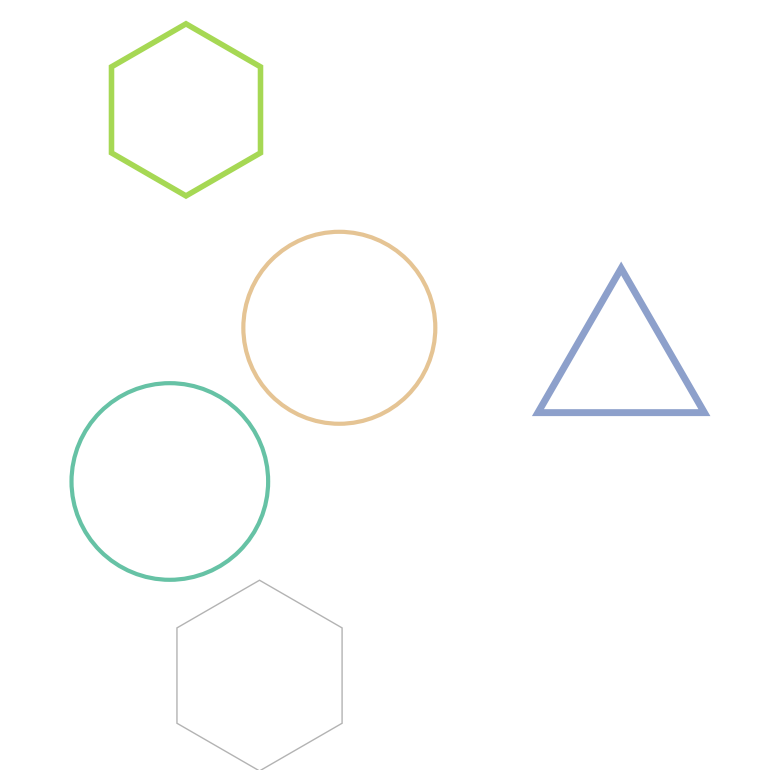[{"shape": "circle", "thickness": 1.5, "radius": 0.64, "center": [0.221, 0.375]}, {"shape": "triangle", "thickness": 2.5, "radius": 0.62, "center": [0.807, 0.527]}, {"shape": "hexagon", "thickness": 2, "radius": 0.56, "center": [0.242, 0.857]}, {"shape": "circle", "thickness": 1.5, "radius": 0.62, "center": [0.441, 0.574]}, {"shape": "hexagon", "thickness": 0.5, "radius": 0.62, "center": [0.337, 0.123]}]